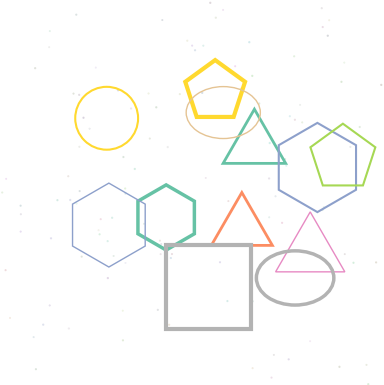[{"shape": "hexagon", "thickness": 2.5, "radius": 0.42, "center": [0.432, 0.435]}, {"shape": "triangle", "thickness": 2, "radius": 0.47, "center": [0.661, 0.623]}, {"shape": "triangle", "thickness": 2, "radius": 0.46, "center": [0.628, 0.408]}, {"shape": "hexagon", "thickness": 1, "radius": 0.54, "center": [0.283, 0.415]}, {"shape": "hexagon", "thickness": 1.5, "radius": 0.58, "center": [0.824, 0.565]}, {"shape": "triangle", "thickness": 1, "radius": 0.52, "center": [0.806, 0.346]}, {"shape": "pentagon", "thickness": 1.5, "radius": 0.44, "center": [0.891, 0.59]}, {"shape": "circle", "thickness": 1.5, "radius": 0.41, "center": [0.277, 0.693]}, {"shape": "pentagon", "thickness": 3, "radius": 0.41, "center": [0.559, 0.762]}, {"shape": "oval", "thickness": 1, "radius": 0.48, "center": [0.58, 0.708]}, {"shape": "oval", "thickness": 2.5, "radius": 0.5, "center": [0.767, 0.278]}, {"shape": "square", "thickness": 3, "radius": 0.55, "center": [0.542, 0.255]}]